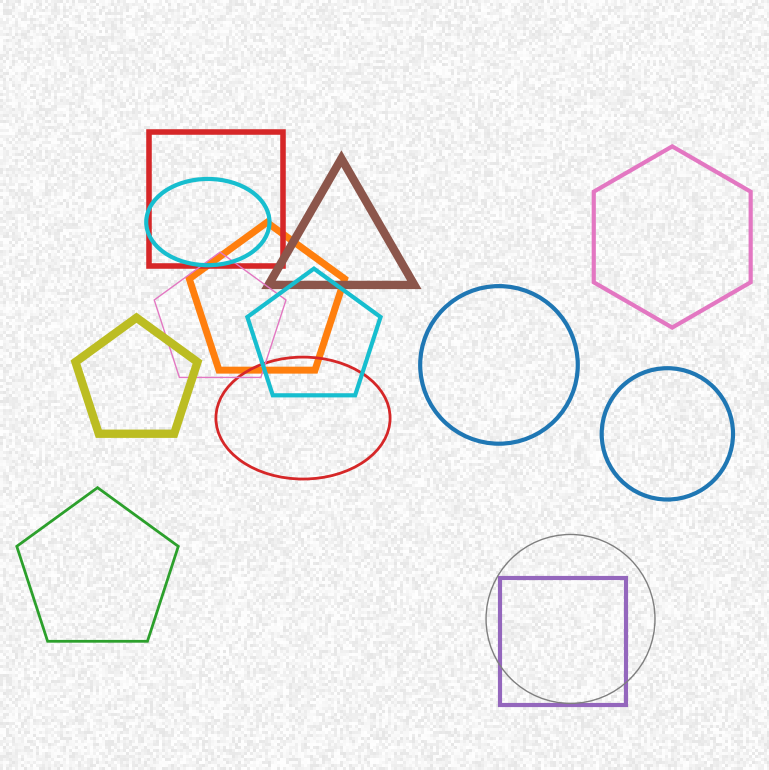[{"shape": "circle", "thickness": 1.5, "radius": 0.51, "center": [0.648, 0.526]}, {"shape": "circle", "thickness": 1.5, "radius": 0.43, "center": [0.867, 0.437]}, {"shape": "pentagon", "thickness": 2.5, "radius": 0.53, "center": [0.347, 0.605]}, {"shape": "pentagon", "thickness": 1, "radius": 0.55, "center": [0.127, 0.256]}, {"shape": "square", "thickness": 2, "radius": 0.44, "center": [0.281, 0.741]}, {"shape": "oval", "thickness": 1, "radius": 0.57, "center": [0.394, 0.457]}, {"shape": "square", "thickness": 1.5, "radius": 0.41, "center": [0.731, 0.167]}, {"shape": "triangle", "thickness": 3, "radius": 0.55, "center": [0.443, 0.685]}, {"shape": "hexagon", "thickness": 1.5, "radius": 0.59, "center": [0.873, 0.692]}, {"shape": "pentagon", "thickness": 0.5, "radius": 0.45, "center": [0.286, 0.583]}, {"shape": "circle", "thickness": 0.5, "radius": 0.55, "center": [0.741, 0.196]}, {"shape": "pentagon", "thickness": 3, "radius": 0.42, "center": [0.177, 0.504]}, {"shape": "oval", "thickness": 1.5, "radius": 0.4, "center": [0.27, 0.712]}, {"shape": "pentagon", "thickness": 1.5, "radius": 0.45, "center": [0.408, 0.56]}]